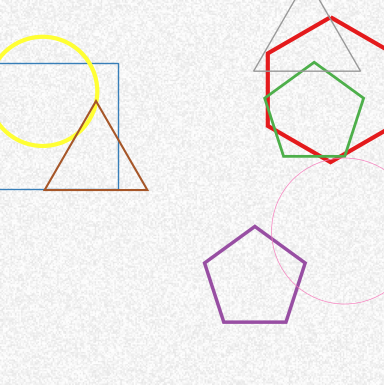[{"shape": "hexagon", "thickness": 3, "radius": 0.94, "center": [0.859, 0.767]}, {"shape": "square", "thickness": 1, "radius": 0.82, "center": [0.143, 0.674]}, {"shape": "pentagon", "thickness": 2, "radius": 0.68, "center": [0.816, 0.703]}, {"shape": "pentagon", "thickness": 2.5, "radius": 0.69, "center": [0.662, 0.274]}, {"shape": "circle", "thickness": 3, "radius": 0.71, "center": [0.111, 0.763]}, {"shape": "triangle", "thickness": 1.5, "radius": 0.77, "center": [0.249, 0.583]}, {"shape": "circle", "thickness": 0.5, "radius": 0.95, "center": [0.895, 0.4]}, {"shape": "triangle", "thickness": 1, "radius": 0.8, "center": [0.798, 0.895]}]